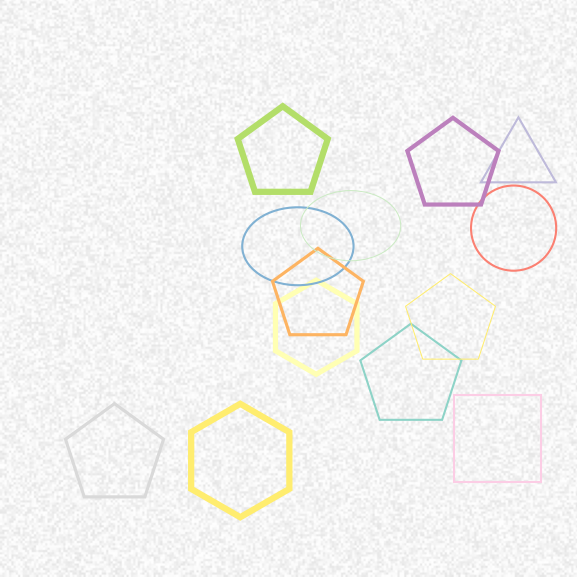[{"shape": "pentagon", "thickness": 1, "radius": 0.46, "center": [0.711, 0.347]}, {"shape": "hexagon", "thickness": 2.5, "radius": 0.41, "center": [0.548, 0.432]}, {"shape": "triangle", "thickness": 1, "radius": 0.38, "center": [0.898, 0.721]}, {"shape": "circle", "thickness": 1, "radius": 0.37, "center": [0.889, 0.604]}, {"shape": "oval", "thickness": 1, "radius": 0.48, "center": [0.516, 0.573]}, {"shape": "pentagon", "thickness": 1.5, "radius": 0.41, "center": [0.551, 0.486]}, {"shape": "pentagon", "thickness": 3, "radius": 0.41, "center": [0.49, 0.733]}, {"shape": "square", "thickness": 1, "radius": 0.37, "center": [0.862, 0.24]}, {"shape": "pentagon", "thickness": 1.5, "radius": 0.45, "center": [0.198, 0.211]}, {"shape": "pentagon", "thickness": 2, "radius": 0.42, "center": [0.784, 0.712]}, {"shape": "oval", "thickness": 0.5, "radius": 0.43, "center": [0.607, 0.608]}, {"shape": "hexagon", "thickness": 3, "radius": 0.49, "center": [0.416, 0.202]}, {"shape": "pentagon", "thickness": 0.5, "radius": 0.41, "center": [0.78, 0.443]}]